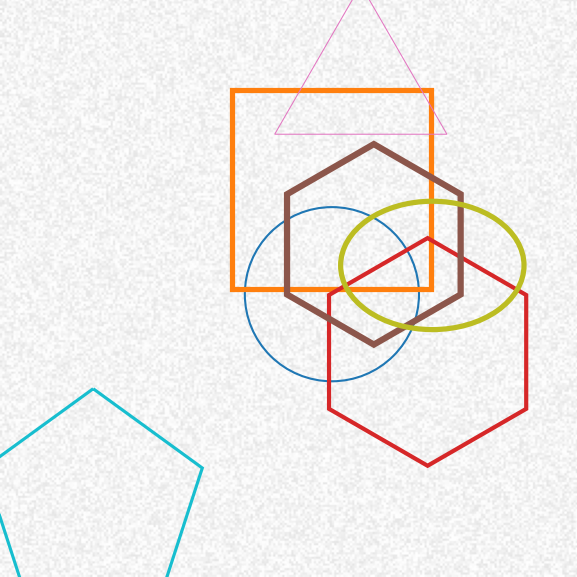[{"shape": "circle", "thickness": 1, "radius": 0.75, "center": [0.575, 0.49]}, {"shape": "square", "thickness": 2.5, "radius": 0.86, "center": [0.574, 0.671]}, {"shape": "hexagon", "thickness": 2, "radius": 0.99, "center": [0.74, 0.39]}, {"shape": "hexagon", "thickness": 3, "radius": 0.87, "center": [0.647, 0.576]}, {"shape": "triangle", "thickness": 0.5, "radius": 0.86, "center": [0.625, 0.853]}, {"shape": "oval", "thickness": 2.5, "radius": 0.79, "center": [0.749, 0.54]}, {"shape": "pentagon", "thickness": 1.5, "radius": 0.99, "center": [0.161, 0.127]}]